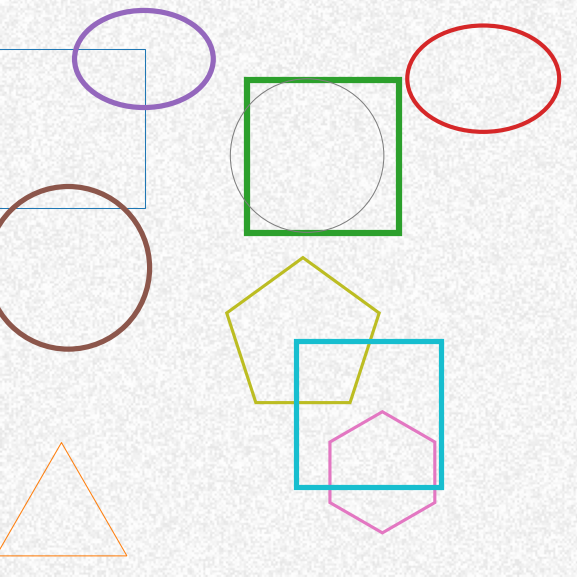[{"shape": "square", "thickness": 0.5, "radius": 0.69, "center": [0.113, 0.777]}, {"shape": "triangle", "thickness": 0.5, "radius": 0.65, "center": [0.106, 0.102]}, {"shape": "square", "thickness": 3, "radius": 0.66, "center": [0.56, 0.728]}, {"shape": "oval", "thickness": 2, "radius": 0.66, "center": [0.837, 0.863]}, {"shape": "oval", "thickness": 2.5, "radius": 0.6, "center": [0.249, 0.897]}, {"shape": "circle", "thickness": 2.5, "radius": 0.7, "center": [0.118, 0.535]}, {"shape": "hexagon", "thickness": 1.5, "radius": 0.52, "center": [0.662, 0.181]}, {"shape": "circle", "thickness": 0.5, "radius": 0.66, "center": [0.532, 0.73]}, {"shape": "pentagon", "thickness": 1.5, "radius": 0.69, "center": [0.525, 0.414]}, {"shape": "square", "thickness": 2.5, "radius": 0.63, "center": [0.638, 0.282]}]